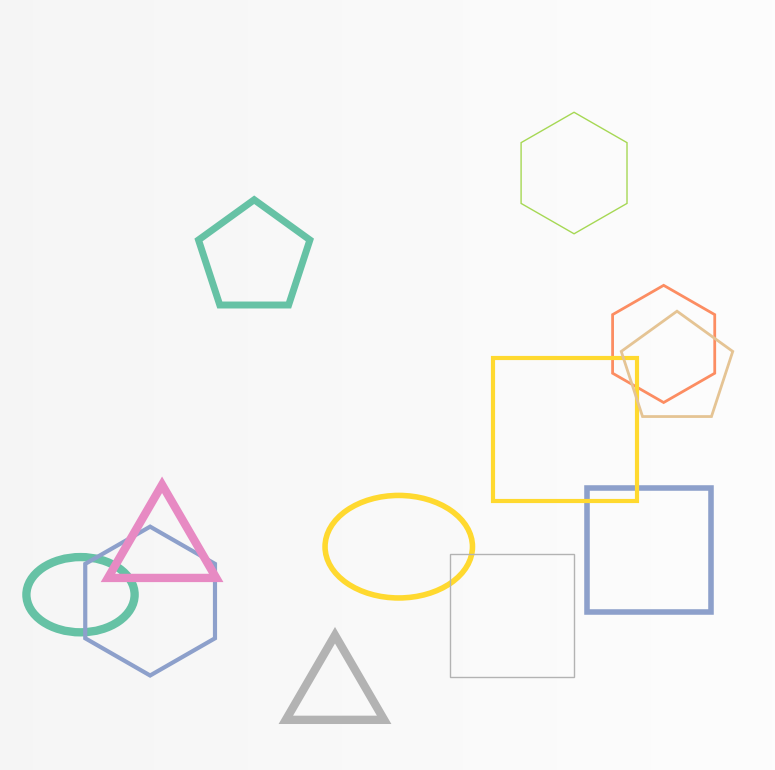[{"shape": "oval", "thickness": 3, "radius": 0.35, "center": [0.104, 0.228]}, {"shape": "pentagon", "thickness": 2.5, "radius": 0.38, "center": [0.328, 0.665]}, {"shape": "hexagon", "thickness": 1, "radius": 0.38, "center": [0.856, 0.553]}, {"shape": "hexagon", "thickness": 1.5, "radius": 0.48, "center": [0.194, 0.219]}, {"shape": "square", "thickness": 2, "radius": 0.4, "center": [0.838, 0.286]}, {"shape": "triangle", "thickness": 3, "radius": 0.4, "center": [0.209, 0.29]}, {"shape": "hexagon", "thickness": 0.5, "radius": 0.39, "center": [0.741, 0.775]}, {"shape": "square", "thickness": 1.5, "radius": 0.47, "center": [0.729, 0.442]}, {"shape": "oval", "thickness": 2, "radius": 0.48, "center": [0.515, 0.29]}, {"shape": "pentagon", "thickness": 1, "radius": 0.38, "center": [0.874, 0.52]}, {"shape": "triangle", "thickness": 3, "radius": 0.37, "center": [0.432, 0.102]}, {"shape": "square", "thickness": 0.5, "radius": 0.4, "center": [0.66, 0.201]}]